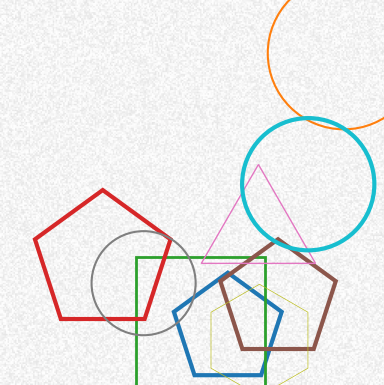[{"shape": "pentagon", "thickness": 3, "radius": 0.74, "center": [0.592, 0.145]}, {"shape": "circle", "thickness": 1.5, "radius": 0.99, "center": [0.893, 0.862]}, {"shape": "square", "thickness": 2, "radius": 0.84, "center": [0.521, 0.163]}, {"shape": "pentagon", "thickness": 3, "radius": 0.93, "center": [0.267, 0.321]}, {"shape": "pentagon", "thickness": 3, "radius": 0.79, "center": [0.722, 0.221]}, {"shape": "triangle", "thickness": 1, "radius": 0.86, "center": [0.671, 0.402]}, {"shape": "circle", "thickness": 1.5, "radius": 0.68, "center": [0.373, 0.264]}, {"shape": "hexagon", "thickness": 0.5, "radius": 0.73, "center": [0.674, 0.116]}, {"shape": "circle", "thickness": 3, "radius": 0.86, "center": [0.801, 0.521]}]